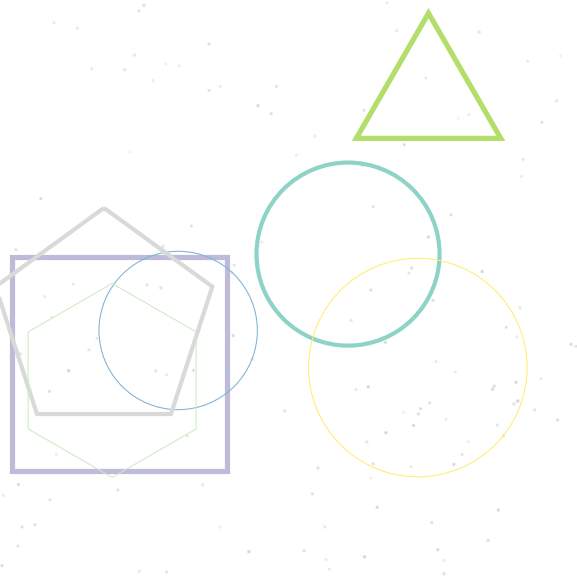[{"shape": "circle", "thickness": 2, "radius": 0.79, "center": [0.603, 0.559]}, {"shape": "square", "thickness": 2.5, "radius": 0.93, "center": [0.207, 0.369]}, {"shape": "circle", "thickness": 0.5, "radius": 0.69, "center": [0.309, 0.427]}, {"shape": "triangle", "thickness": 2.5, "radius": 0.72, "center": [0.742, 0.832]}, {"shape": "pentagon", "thickness": 2, "radius": 0.99, "center": [0.18, 0.442]}, {"shape": "hexagon", "thickness": 0.5, "radius": 0.84, "center": [0.194, 0.34]}, {"shape": "circle", "thickness": 0.5, "radius": 0.95, "center": [0.724, 0.363]}]